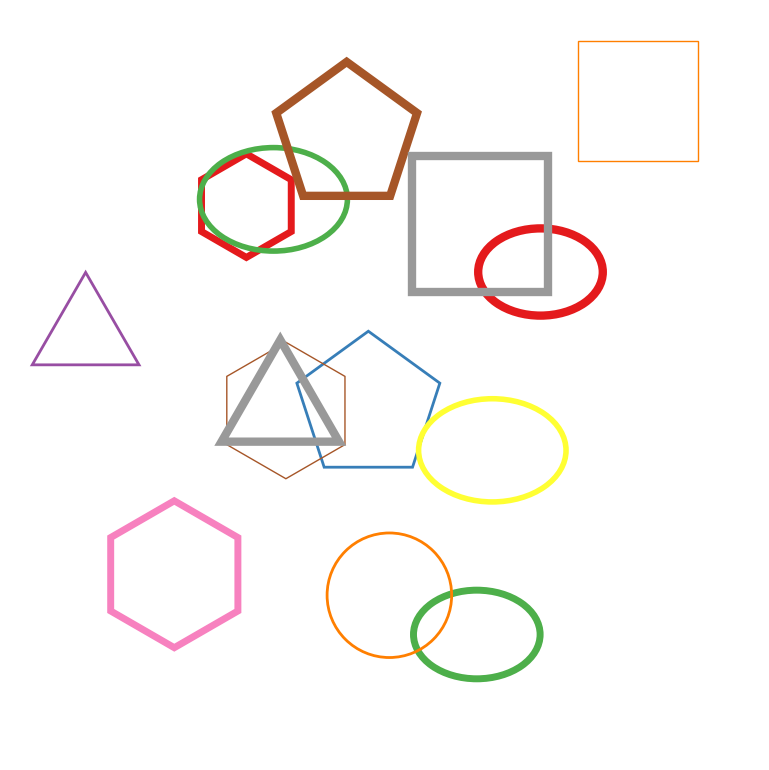[{"shape": "hexagon", "thickness": 2.5, "radius": 0.34, "center": [0.32, 0.733]}, {"shape": "oval", "thickness": 3, "radius": 0.4, "center": [0.702, 0.647]}, {"shape": "pentagon", "thickness": 1, "radius": 0.49, "center": [0.478, 0.472]}, {"shape": "oval", "thickness": 2.5, "radius": 0.41, "center": [0.619, 0.176]}, {"shape": "oval", "thickness": 2, "radius": 0.48, "center": [0.355, 0.741]}, {"shape": "triangle", "thickness": 1, "radius": 0.4, "center": [0.111, 0.566]}, {"shape": "square", "thickness": 0.5, "radius": 0.39, "center": [0.828, 0.869]}, {"shape": "circle", "thickness": 1, "radius": 0.4, "center": [0.506, 0.227]}, {"shape": "oval", "thickness": 2, "radius": 0.48, "center": [0.639, 0.415]}, {"shape": "pentagon", "thickness": 3, "radius": 0.48, "center": [0.45, 0.823]}, {"shape": "hexagon", "thickness": 0.5, "radius": 0.44, "center": [0.371, 0.467]}, {"shape": "hexagon", "thickness": 2.5, "radius": 0.48, "center": [0.226, 0.254]}, {"shape": "triangle", "thickness": 3, "radius": 0.44, "center": [0.364, 0.47]}, {"shape": "square", "thickness": 3, "radius": 0.44, "center": [0.624, 0.709]}]